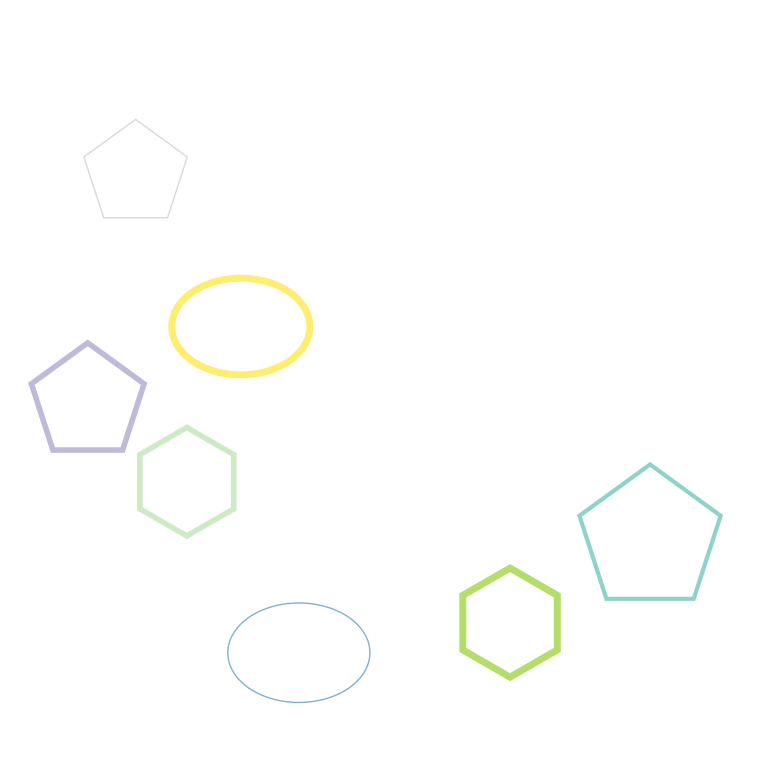[{"shape": "pentagon", "thickness": 1.5, "radius": 0.48, "center": [0.844, 0.3]}, {"shape": "pentagon", "thickness": 2, "radius": 0.38, "center": [0.114, 0.478]}, {"shape": "oval", "thickness": 0.5, "radius": 0.46, "center": [0.388, 0.152]}, {"shape": "hexagon", "thickness": 2.5, "radius": 0.35, "center": [0.662, 0.191]}, {"shape": "pentagon", "thickness": 0.5, "radius": 0.35, "center": [0.176, 0.774]}, {"shape": "hexagon", "thickness": 2, "radius": 0.35, "center": [0.243, 0.374]}, {"shape": "oval", "thickness": 2.5, "radius": 0.45, "center": [0.313, 0.576]}]